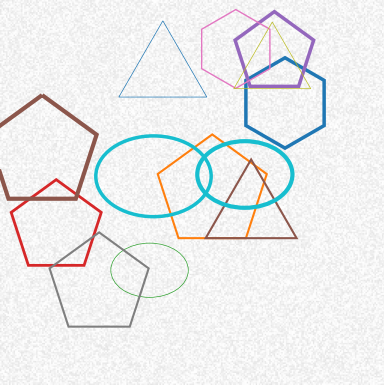[{"shape": "triangle", "thickness": 0.5, "radius": 0.66, "center": [0.423, 0.814]}, {"shape": "hexagon", "thickness": 2.5, "radius": 0.59, "center": [0.74, 0.733]}, {"shape": "pentagon", "thickness": 1.5, "radius": 0.74, "center": [0.551, 0.502]}, {"shape": "oval", "thickness": 0.5, "radius": 0.5, "center": [0.388, 0.298]}, {"shape": "pentagon", "thickness": 2, "radius": 0.62, "center": [0.146, 0.41]}, {"shape": "pentagon", "thickness": 2.5, "radius": 0.54, "center": [0.713, 0.862]}, {"shape": "pentagon", "thickness": 3, "radius": 0.74, "center": [0.109, 0.604]}, {"shape": "triangle", "thickness": 1.5, "radius": 0.68, "center": [0.652, 0.45]}, {"shape": "hexagon", "thickness": 1, "radius": 0.51, "center": [0.612, 0.873]}, {"shape": "pentagon", "thickness": 1.5, "radius": 0.68, "center": [0.257, 0.261]}, {"shape": "triangle", "thickness": 0.5, "radius": 0.58, "center": [0.707, 0.827]}, {"shape": "oval", "thickness": 2.5, "radius": 0.75, "center": [0.399, 0.542]}, {"shape": "oval", "thickness": 3, "radius": 0.62, "center": [0.636, 0.547]}]